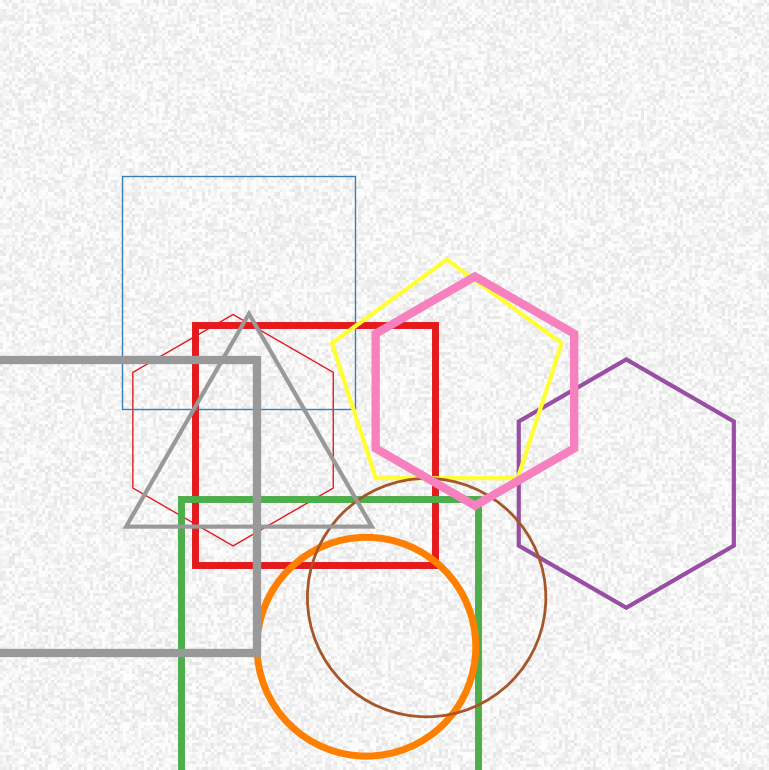[{"shape": "square", "thickness": 2.5, "radius": 0.78, "center": [0.409, 0.422]}, {"shape": "hexagon", "thickness": 0.5, "radius": 0.75, "center": [0.303, 0.441]}, {"shape": "square", "thickness": 0.5, "radius": 0.76, "center": [0.31, 0.62]}, {"shape": "square", "thickness": 2.5, "radius": 0.97, "center": [0.428, 0.158]}, {"shape": "hexagon", "thickness": 1.5, "radius": 0.81, "center": [0.813, 0.372]}, {"shape": "circle", "thickness": 2.5, "radius": 0.71, "center": [0.476, 0.16]}, {"shape": "pentagon", "thickness": 1.5, "radius": 0.78, "center": [0.58, 0.506]}, {"shape": "circle", "thickness": 1, "radius": 0.77, "center": [0.554, 0.224]}, {"shape": "hexagon", "thickness": 3, "radius": 0.74, "center": [0.617, 0.492]}, {"shape": "square", "thickness": 3, "radius": 0.95, "center": [0.143, 0.342]}, {"shape": "triangle", "thickness": 1.5, "radius": 0.92, "center": [0.323, 0.408]}]